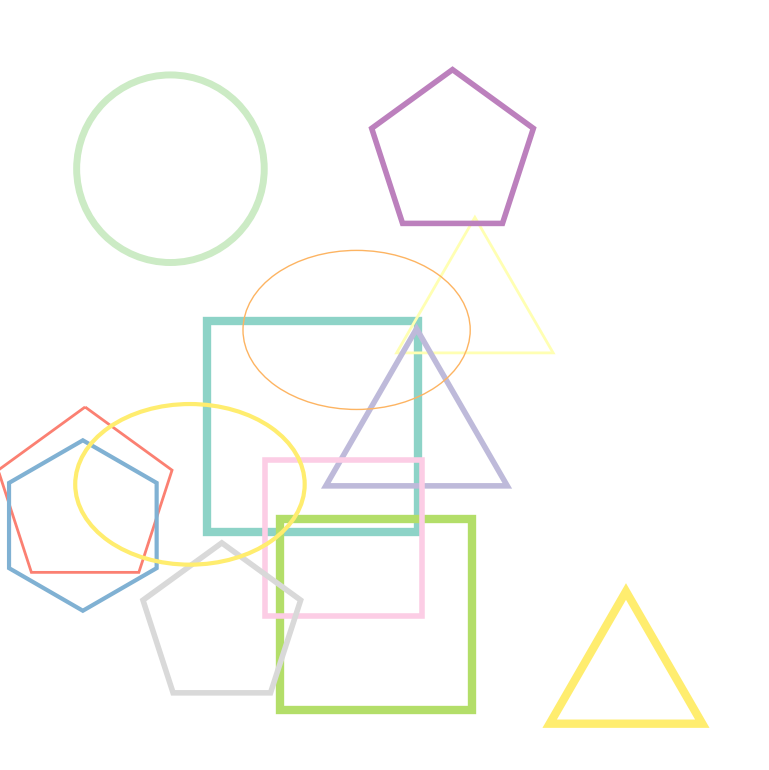[{"shape": "square", "thickness": 3, "radius": 0.68, "center": [0.406, 0.446]}, {"shape": "triangle", "thickness": 1, "radius": 0.59, "center": [0.617, 0.6]}, {"shape": "triangle", "thickness": 2, "radius": 0.68, "center": [0.541, 0.437]}, {"shape": "pentagon", "thickness": 1, "radius": 0.59, "center": [0.111, 0.353]}, {"shape": "hexagon", "thickness": 1.5, "radius": 0.55, "center": [0.108, 0.318]}, {"shape": "oval", "thickness": 0.5, "radius": 0.74, "center": [0.463, 0.572]}, {"shape": "square", "thickness": 3, "radius": 0.62, "center": [0.488, 0.202]}, {"shape": "square", "thickness": 2, "radius": 0.51, "center": [0.446, 0.301]}, {"shape": "pentagon", "thickness": 2, "radius": 0.54, "center": [0.288, 0.187]}, {"shape": "pentagon", "thickness": 2, "radius": 0.55, "center": [0.588, 0.799]}, {"shape": "circle", "thickness": 2.5, "radius": 0.61, "center": [0.221, 0.781]}, {"shape": "oval", "thickness": 1.5, "radius": 0.75, "center": [0.247, 0.371]}, {"shape": "triangle", "thickness": 3, "radius": 0.57, "center": [0.813, 0.117]}]